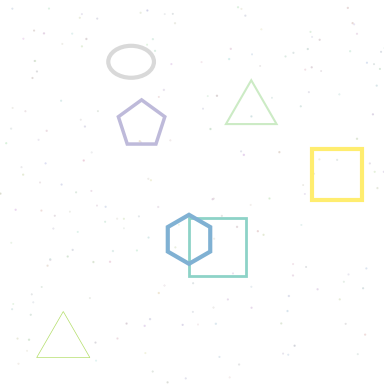[{"shape": "square", "thickness": 2, "radius": 0.37, "center": [0.565, 0.358]}, {"shape": "pentagon", "thickness": 2.5, "radius": 0.32, "center": [0.368, 0.677]}, {"shape": "hexagon", "thickness": 3, "radius": 0.32, "center": [0.491, 0.378]}, {"shape": "triangle", "thickness": 0.5, "radius": 0.4, "center": [0.164, 0.111]}, {"shape": "oval", "thickness": 3, "radius": 0.3, "center": [0.341, 0.84]}, {"shape": "triangle", "thickness": 1.5, "radius": 0.38, "center": [0.653, 0.716]}, {"shape": "square", "thickness": 3, "radius": 0.33, "center": [0.875, 0.547]}]